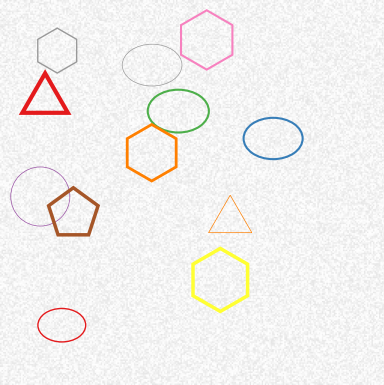[{"shape": "oval", "thickness": 1, "radius": 0.31, "center": [0.161, 0.155]}, {"shape": "triangle", "thickness": 3, "radius": 0.34, "center": [0.117, 0.741]}, {"shape": "oval", "thickness": 1.5, "radius": 0.38, "center": [0.709, 0.64]}, {"shape": "oval", "thickness": 1.5, "radius": 0.4, "center": [0.463, 0.711]}, {"shape": "circle", "thickness": 0.5, "radius": 0.38, "center": [0.105, 0.49]}, {"shape": "hexagon", "thickness": 2, "radius": 0.37, "center": [0.394, 0.603]}, {"shape": "triangle", "thickness": 0.5, "radius": 0.32, "center": [0.598, 0.428]}, {"shape": "hexagon", "thickness": 2.5, "radius": 0.41, "center": [0.572, 0.273]}, {"shape": "pentagon", "thickness": 2.5, "radius": 0.34, "center": [0.191, 0.445]}, {"shape": "hexagon", "thickness": 1.5, "radius": 0.39, "center": [0.537, 0.896]}, {"shape": "oval", "thickness": 0.5, "radius": 0.39, "center": [0.395, 0.831]}, {"shape": "hexagon", "thickness": 1, "radius": 0.29, "center": [0.149, 0.869]}]